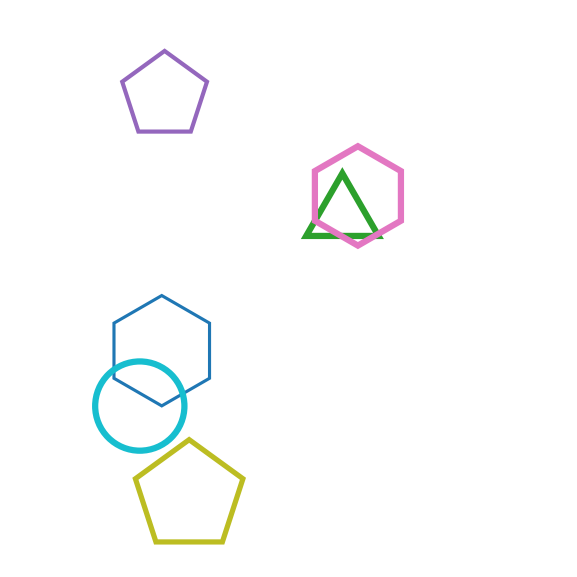[{"shape": "hexagon", "thickness": 1.5, "radius": 0.48, "center": [0.28, 0.392]}, {"shape": "triangle", "thickness": 3, "radius": 0.36, "center": [0.593, 0.627]}, {"shape": "pentagon", "thickness": 2, "radius": 0.39, "center": [0.285, 0.834]}, {"shape": "hexagon", "thickness": 3, "radius": 0.43, "center": [0.62, 0.66]}, {"shape": "pentagon", "thickness": 2.5, "radius": 0.49, "center": [0.328, 0.14]}, {"shape": "circle", "thickness": 3, "radius": 0.39, "center": [0.242, 0.296]}]